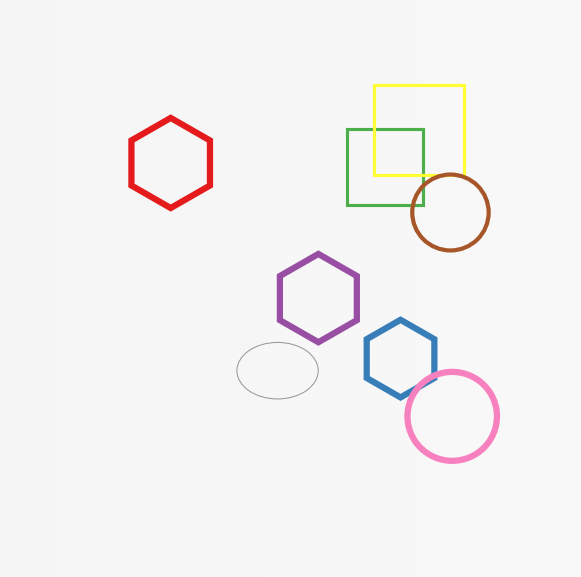[{"shape": "hexagon", "thickness": 3, "radius": 0.39, "center": [0.294, 0.717]}, {"shape": "hexagon", "thickness": 3, "radius": 0.34, "center": [0.689, 0.378]}, {"shape": "square", "thickness": 1.5, "radius": 0.33, "center": [0.662, 0.71]}, {"shape": "hexagon", "thickness": 3, "radius": 0.38, "center": [0.548, 0.483]}, {"shape": "square", "thickness": 1.5, "radius": 0.39, "center": [0.721, 0.774]}, {"shape": "circle", "thickness": 2, "radius": 0.33, "center": [0.775, 0.631]}, {"shape": "circle", "thickness": 3, "radius": 0.38, "center": [0.778, 0.278]}, {"shape": "oval", "thickness": 0.5, "radius": 0.35, "center": [0.478, 0.357]}]